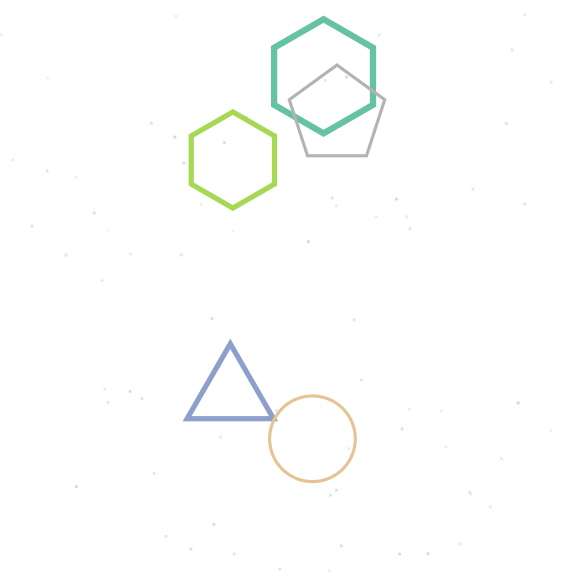[{"shape": "hexagon", "thickness": 3, "radius": 0.49, "center": [0.56, 0.867]}, {"shape": "triangle", "thickness": 2.5, "radius": 0.43, "center": [0.399, 0.317]}, {"shape": "hexagon", "thickness": 2.5, "radius": 0.42, "center": [0.403, 0.722]}, {"shape": "circle", "thickness": 1.5, "radius": 0.37, "center": [0.541, 0.239]}, {"shape": "pentagon", "thickness": 1.5, "radius": 0.43, "center": [0.584, 0.8]}]